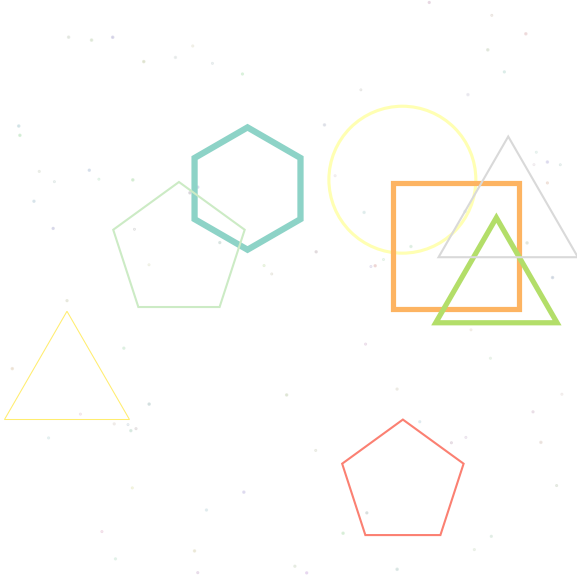[{"shape": "hexagon", "thickness": 3, "radius": 0.53, "center": [0.429, 0.673]}, {"shape": "circle", "thickness": 1.5, "radius": 0.64, "center": [0.697, 0.688]}, {"shape": "pentagon", "thickness": 1, "radius": 0.55, "center": [0.698, 0.162]}, {"shape": "square", "thickness": 2.5, "radius": 0.54, "center": [0.789, 0.573]}, {"shape": "triangle", "thickness": 2.5, "radius": 0.61, "center": [0.86, 0.501]}, {"shape": "triangle", "thickness": 1, "radius": 0.7, "center": [0.88, 0.623]}, {"shape": "pentagon", "thickness": 1, "radius": 0.6, "center": [0.31, 0.564]}, {"shape": "triangle", "thickness": 0.5, "radius": 0.62, "center": [0.116, 0.335]}]